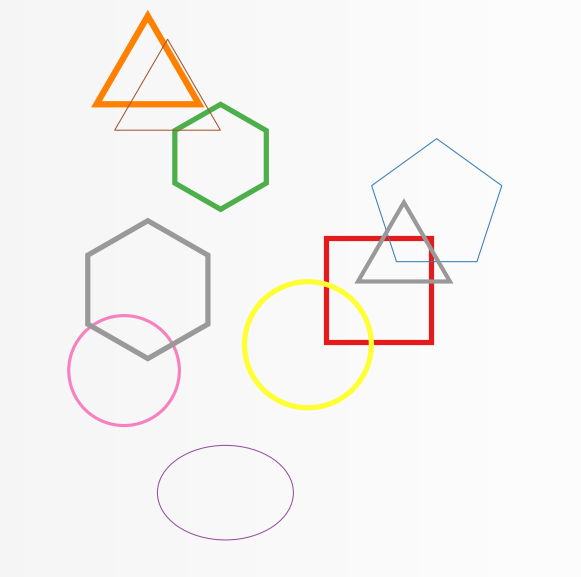[{"shape": "square", "thickness": 2.5, "radius": 0.45, "center": [0.651, 0.497]}, {"shape": "pentagon", "thickness": 0.5, "radius": 0.59, "center": [0.751, 0.641]}, {"shape": "hexagon", "thickness": 2.5, "radius": 0.45, "center": [0.379, 0.728]}, {"shape": "oval", "thickness": 0.5, "radius": 0.58, "center": [0.388, 0.146]}, {"shape": "triangle", "thickness": 3, "radius": 0.51, "center": [0.254, 0.869]}, {"shape": "circle", "thickness": 2.5, "radius": 0.55, "center": [0.53, 0.402]}, {"shape": "triangle", "thickness": 0.5, "radius": 0.53, "center": [0.288, 0.826]}, {"shape": "circle", "thickness": 1.5, "radius": 0.48, "center": [0.213, 0.357]}, {"shape": "hexagon", "thickness": 2.5, "radius": 0.6, "center": [0.254, 0.498]}, {"shape": "triangle", "thickness": 2, "radius": 0.46, "center": [0.695, 0.557]}]